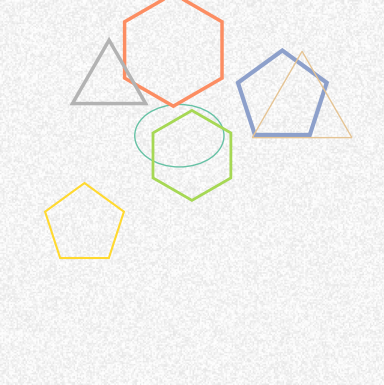[{"shape": "oval", "thickness": 1, "radius": 0.58, "center": [0.466, 0.648]}, {"shape": "hexagon", "thickness": 2.5, "radius": 0.73, "center": [0.45, 0.87]}, {"shape": "pentagon", "thickness": 3, "radius": 0.61, "center": [0.733, 0.748]}, {"shape": "hexagon", "thickness": 2, "radius": 0.58, "center": [0.499, 0.596]}, {"shape": "pentagon", "thickness": 1.5, "radius": 0.54, "center": [0.219, 0.417]}, {"shape": "triangle", "thickness": 1, "radius": 0.75, "center": [0.785, 0.717]}, {"shape": "triangle", "thickness": 2.5, "radius": 0.55, "center": [0.283, 0.786]}]